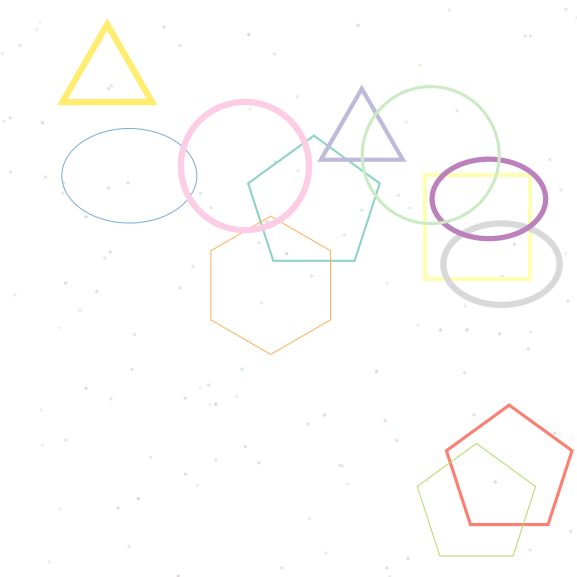[{"shape": "pentagon", "thickness": 1, "radius": 0.6, "center": [0.544, 0.644]}, {"shape": "square", "thickness": 2, "radius": 0.45, "center": [0.827, 0.607]}, {"shape": "triangle", "thickness": 2, "radius": 0.41, "center": [0.627, 0.764]}, {"shape": "pentagon", "thickness": 1.5, "radius": 0.57, "center": [0.882, 0.183]}, {"shape": "oval", "thickness": 0.5, "radius": 0.58, "center": [0.224, 0.695]}, {"shape": "hexagon", "thickness": 0.5, "radius": 0.6, "center": [0.469, 0.505]}, {"shape": "pentagon", "thickness": 0.5, "radius": 0.54, "center": [0.825, 0.123]}, {"shape": "circle", "thickness": 3, "radius": 0.56, "center": [0.424, 0.712]}, {"shape": "oval", "thickness": 3, "radius": 0.5, "center": [0.868, 0.542]}, {"shape": "oval", "thickness": 2.5, "radius": 0.49, "center": [0.846, 0.655]}, {"shape": "circle", "thickness": 1.5, "radius": 0.59, "center": [0.746, 0.731]}, {"shape": "triangle", "thickness": 3, "radius": 0.45, "center": [0.186, 0.867]}]